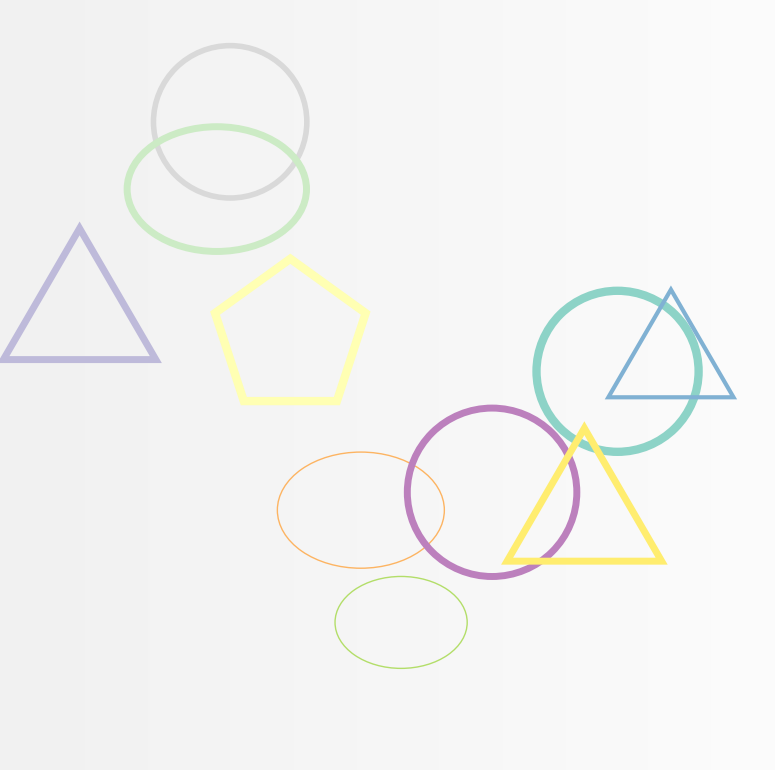[{"shape": "circle", "thickness": 3, "radius": 0.52, "center": [0.797, 0.518]}, {"shape": "pentagon", "thickness": 3, "radius": 0.51, "center": [0.375, 0.562]}, {"shape": "triangle", "thickness": 2.5, "radius": 0.57, "center": [0.103, 0.59]}, {"shape": "triangle", "thickness": 1.5, "radius": 0.47, "center": [0.866, 0.531]}, {"shape": "oval", "thickness": 0.5, "radius": 0.54, "center": [0.466, 0.337]}, {"shape": "oval", "thickness": 0.5, "radius": 0.43, "center": [0.518, 0.192]}, {"shape": "circle", "thickness": 2, "radius": 0.49, "center": [0.297, 0.842]}, {"shape": "circle", "thickness": 2.5, "radius": 0.55, "center": [0.635, 0.361]}, {"shape": "oval", "thickness": 2.5, "radius": 0.58, "center": [0.28, 0.754]}, {"shape": "triangle", "thickness": 2.5, "radius": 0.58, "center": [0.754, 0.329]}]